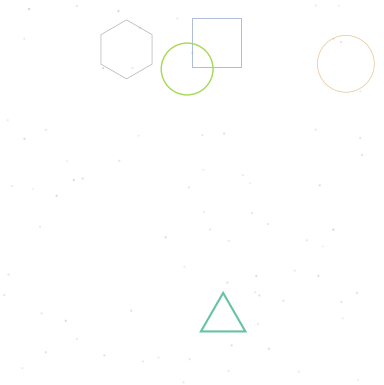[{"shape": "triangle", "thickness": 1.5, "radius": 0.33, "center": [0.58, 0.172]}, {"shape": "square", "thickness": 0.5, "radius": 0.32, "center": [0.561, 0.889]}, {"shape": "circle", "thickness": 1, "radius": 0.34, "center": [0.486, 0.821]}, {"shape": "circle", "thickness": 0.5, "radius": 0.37, "center": [0.898, 0.834]}, {"shape": "hexagon", "thickness": 0.5, "radius": 0.38, "center": [0.329, 0.872]}]